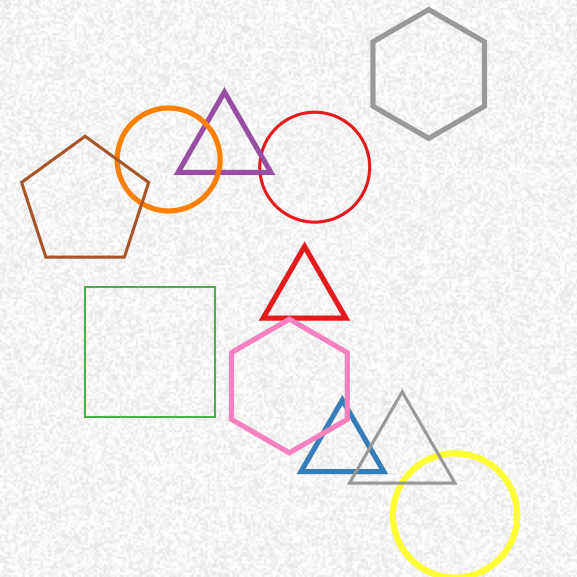[{"shape": "circle", "thickness": 1.5, "radius": 0.48, "center": [0.545, 0.71]}, {"shape": "triangle", "thickness": 2.5, "radius": 0.41, "center": [0.527, 0.49]}, {"shape": "triangle", "thickness": 2.5, "radius": 0.41, "center": [0.593, 0.224]}, {"shape": "square", "thickness": 1, "radius": 0.56, "center": [0.259, 0.39]}, {"shape": "triangle", "thickness": 2.5, "radius": 0.46, "center": [0.389, 0.747]}, {"shape": "circle", "thickness": 2.5, "radius": 0.45, "center": [0.292, 0.723]}, {"shape": "circle", "thickness": 3, "radius": 0.54, "center": [0.788, 0.107]}, {"shape": "pentagon", "thickness": 1.5, "radius": 0.58, "center": [0.147, 0.647]}, {"shape": "hexagon", "thickness": 2.5, "radius": 0.58, "center": [0.501, 0.331]}, {"shape": "hexagon", "thickness": 2.5, "radius": 0.56, "center": [0.742, 0.871]}, {"shape": "triangle", "thickness": 1.5, "radius": 0.53, "center": [0.696, 0.215]}]